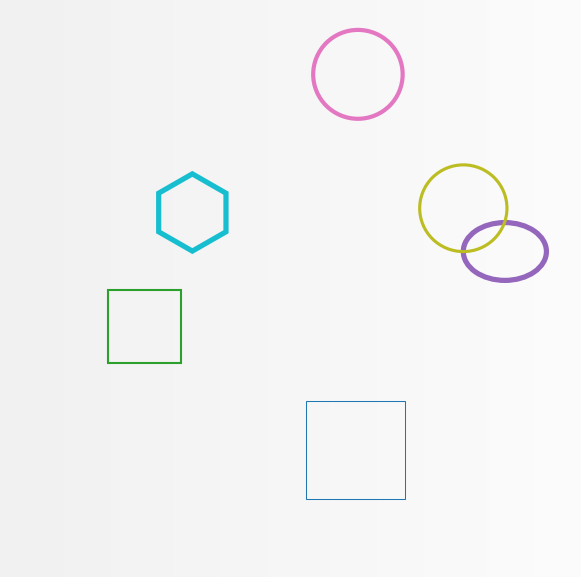[{"shape": "square", "thickness": 0.5, "radius": 0.42, "center": [0.611, 0.219]}, {"shape": "square", "thickness": 1, "radius": 0.32, "center": [0.249, 0.434]}, {"shape": "oval", "thickness": 2.5, "radius": 0.36, "center": [0.869, 0.564]}, {"shape": "circle", "thickness": 2, "radius": 0.38, "center": [0.616, 0.87]}, {"shape": "circle", "thickness": 1.5, "radius": 0.38, "center": [0.797, 0.639]}, {"shape": "hexagon", "thickness": 2.5, "radius": 0.33, "center": [0.331, 0.631]}]